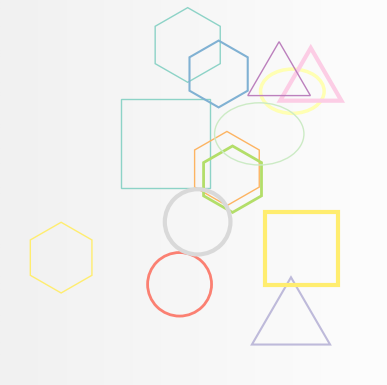[{"shape": "hexagon", "thickness": 1, "radius": 0.48, "center": [0.484, 0.883]}, {"shape": "square", "thickness": 1, "radius": 0.57, "center": [0.427, 0.627]}, {"shape": "oval", "thickness": 2.5, "radius": 0.41, "center": [0.754, 0.763]}, {"shape": "triangle", "thickness": 1.5, "radius": 0.58, "center": [0.751, 0.163]}, {"shape": "circle", "thickness": 2, "radius": 0.41, "center": [0.463, 0.262]}, {"shape": "hexagon", "thickness": 1.5, "radius": 0.43, "center": [0.564, 0.808]}, {"shape": "hexagon", "thickness": 1, "radius": 0.48, "center": [0.586, 0.562]}, {"shape": "hexagon", "thickness": 2, "radius": 0.43, "center": [0.6, 0.535]}, {"shape": "triangle", "thickness": 3, "radius": 0.46, "center": [0.802, 0.784]}, {"shape": "circle", "thickness": 3, "radius": 0.42, "center": [0.51, 0.424]}, {"shape": "triangle", "thickness": 1, "radius": 0.47, "center": [0.72, 0.798]}, {"shape": "oval", "thickness": 1, "radius": 0.58, "center": [0.669, 0.652]}, {"shape": "hexagon", "thickness": 1, "radius": 0.46, "center": [0.158, 0.331]}, {"shape": "square", "thickness": 3, "radius": 0.47, "center": [0.777, 0.355]}]